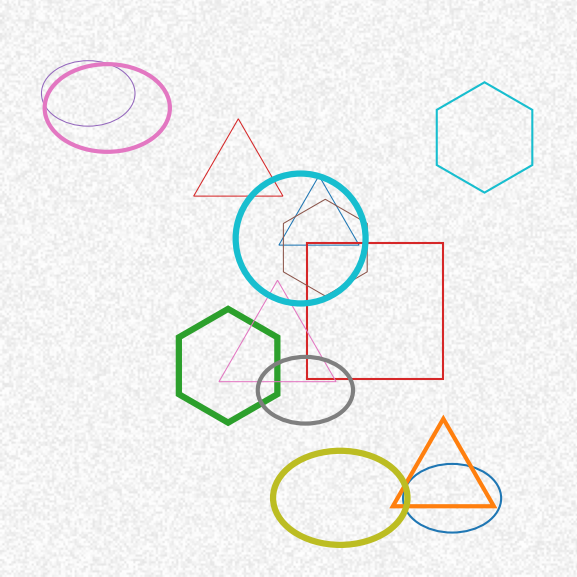[{"shape": "triangle", "thickness": 0.5, "radius": 0.4, "center": [0.552, 0.615]}, {"shape": "oval", "thickness": 1, "radius": 0.42, "center": [0.783, 0.136]}, {"shape": "triangle", "thickness": 2, "radius": 0.5, "center": [0.768, 0.173]}, {"shape": "hexagon", "thickness": 3, "radius": 0.49, "center": [0.395, 0.366]}, {"shape": "triangle", "thickness": 0.5, "radius": 0.45, "center": [0.413, 0.704]}, {"shape": "square", "thickness": 1, "radius": 0.59, "center": [0.649, 0.461]}, {"shape": "oval", "thickness": 0.5, "radius": 0.4, "center": [0.153, 0.837]}, {"shape": "hexagon", "thickness": 0.5, "radius": 0.42, "center": [0.563, 0.57]}, {"shape": "triangle", "thickness": 0.5, "radius": 0.59, "center": [0.481, 0.397]}, {"shape": "oval", "thickness": 2, "radius": 0.54, "center": [0.186, 0.812]}, {"shape": "oval", "thickness": 2, "radius": 0.41, "center": [0.529, 0.323]}, {"shape": "oval", "thickness": 3, "radius": 0.58, "center": [0.589, 0.137]}, {"shape": "circle", "thickness": 3, "radius": 0.56, "center": [0.521, 0.586]}, {"shape": "hexagon", "thickness": 1, "radius": 0.48, "center": [0.839, 0.761]}]